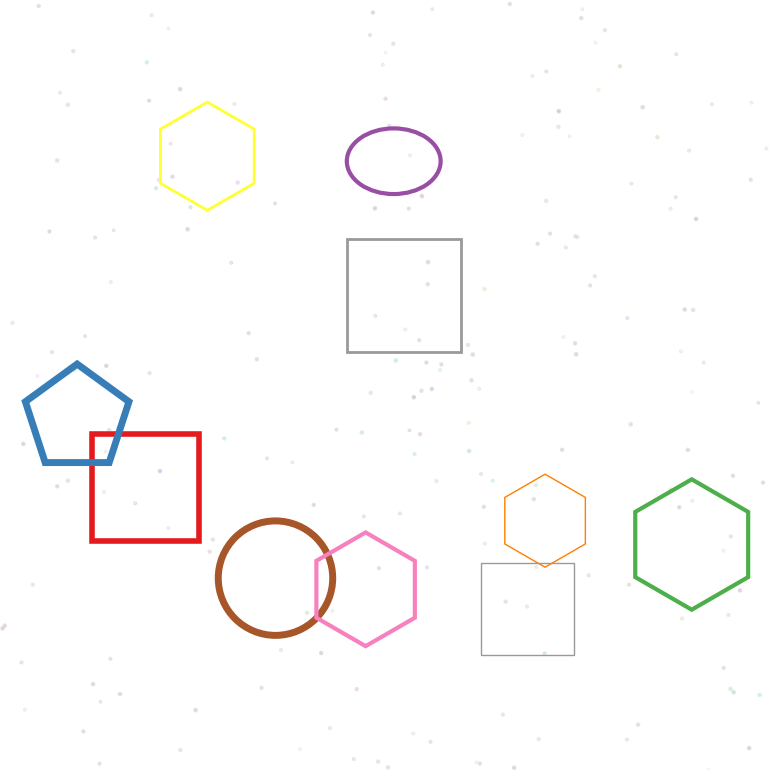[{"shape": "square", "thickness": 2, "radius": 0.35, "center": [0.189, 0.367]}, {"shape": "pentagon", "thickness": 2.5, "radius": 0.35, "center": [0.1, 0.456]}, {"shape": "hexagon", "thickness": 1.5, "radius": 0.42, "center": [0.898, 0.293]}, {"shape": "oval", "thickness": 1.5, "radius": 0.3, "center": [0.511, 0.791]}, {"shape": "hexagon", "thickness": 0.5, "radius": 0.3, "center": [0.708, 0.324]}, {"shape": "hexagon", "thickness": 1, "radius": 0.35, "center": [0.269, 0.797]}, {"shape": "circle", "thickness": 2.5, "radius": 0.37, "center": [0.358, 0.249]}, {"shape": "hexagon", "thickness": 1.5, "radius": 0.37, "center": [0.475, 0.235]}, {"shape": "square", "thickness": 0.5, "radius": 0.3, "center": [0.685, 0.209]}, {"shape": "square", "thickness": 1, "radius": 0.37, "center": [0.525, 0.616]}]